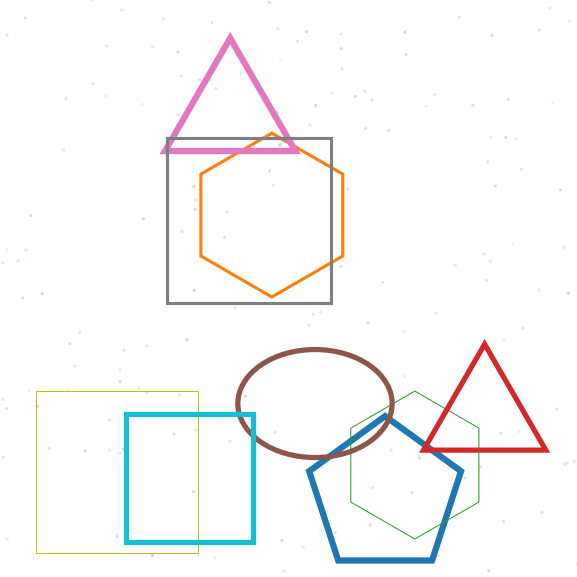[{"shape": "pentagon", "thickness": 3, "radius": 0.69, "center": [0.667, 0.14]}, {"shape": "hexagon", "thickness": 1.5, "radius": 0.71, "center": [0.471, 0.627]}, {"shape": "hexagon", "thickness": 0.5, "radius": 0.64, "center": [0.718, 0.194]}, {"shape": "triangle", "thickness": 2.5, "radius": 0.61, "center": [0.839, 0.281]}, {"shape": "oval", "thickness": 2.5, "radius": 0.67, "center": [0.545, 0.3]}, {"shape": "triangle", "thickness": 3, "radius": 0.65, "center": [0.399, 0.803]}, {"shape": "square", "thickness": 1.5, "radius": 0.71, "center": [0.431, 0.617]}, {"shape": "square", "thickness": 0.5, "radius": 0.7, "center": [0.203, 0.182]}, {"shape": "square", "thickness": 2.5, "radius": 0.55, "center": [0.328, 0.172]}]